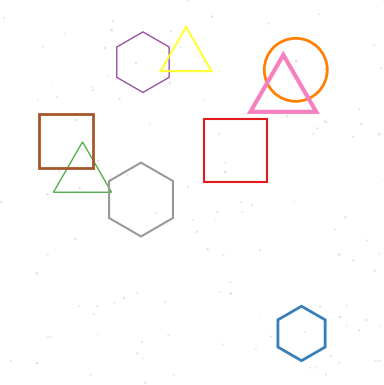[{"shape": "square", "thickness": 1.5, "radius": 0.4, "center": [0.612, 0.609]}, {"shape": "hexagon", "thickness": 2, "radius": 0.35, "center": [0.783, 0.134]}, {"shape": "triangle", "thickness": 1, "radius": 0.44, "center": [0.214, 0.544]}, {"shape": "hexagon", "thickness": 1, "radius": 0.39, "center": [0.371, 0.839]}, {"shape": "circle", "thickness": 2, "radius": 0.41, "center": [0.768, 0.819]}, {"shape": "triangle", "thickness": 1.5, "radius": 0.38, "center": [0.483, 0.853]}, {"shape": "square", "thickness": 2, "radius": 0.35, "center": [0.171, 0.633]}, {"shape": "triangle", "thickness": 3, "radius": 0.49, "center": [0.736, 0.759]}, {"shape": "hexagon", "thickness": 1.5, "radius": 0.48, "center": [0.366, 0.482]}]